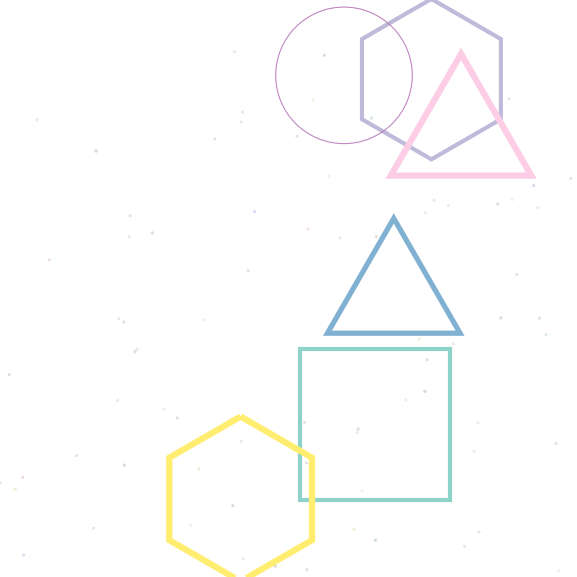[{"shape": "square", "thickness": 2, "radius": 0.65, "center": [0.649, 0.264]}, {"shape": "hexagon", "thickness": 2, "radius": 0.69, "center": [0.747, 0.862]}, {"shape": "triangle", "thickness": 2.5, "radius": 0.66, "center": [0.682, 0.488]}, {"shape": "triangle", "thickness": 3, "radius": 0.7, "center": [0.798, 0.765]}, {"shape": "circle", "thickness": 0.5, "radius": 0.59, "center": [0.596, 0.869]}, {"shape": "hexagon", "thickness": 3, "radius": 0.71, "center": [0.417, 0.135]}]